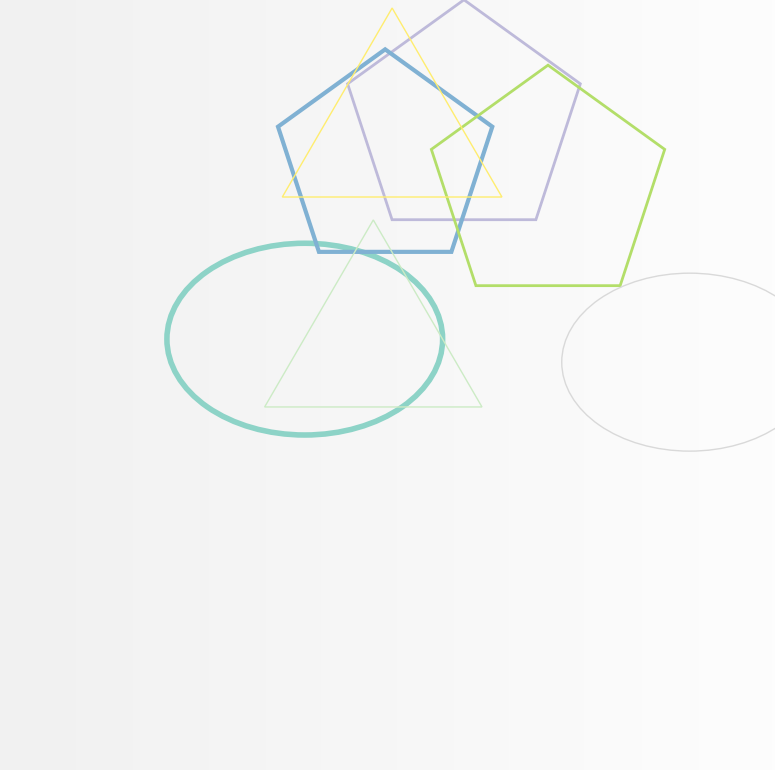[{"shape": "oval", "thickness": 2, "radius": 0.89, "center": [0.393, 0.56]}, {"shape": "pentagon", "thickness": 1, "radius": 0.79, "center": [0.599, 0.842]}, {"shape": "pentagon", "thickness": 1.5, "radius": 0.73, "center": [0.497, 0.791]}, {"shape": "pentagon", "thickness": 1, "radius": 0.79, "center": [0.707, 0.757]}, {"shape": "oval", "thickness": 0.5, "radius": 0.83, "center": [0.89, 0.53]}, {"shape": "triangle", "thickness": 0.5, "radius": 0.81, "center": [0.482, 0.552]}, {"shape": "triangle", "thickness": 0.5, "radius": 0.82, "center": [0.506, 0.826]}]